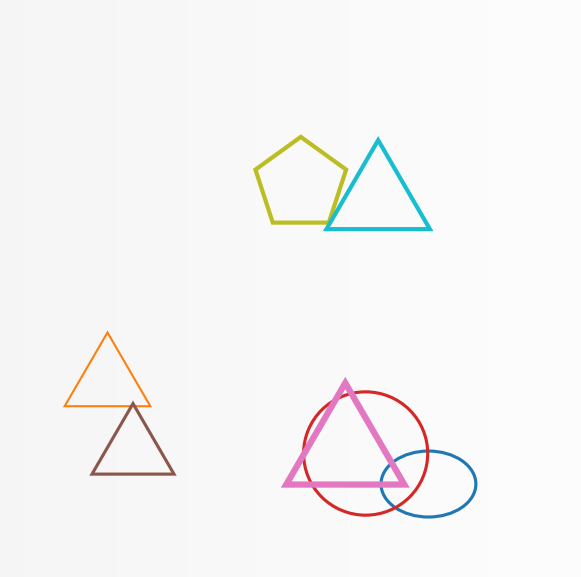[{"shape": "oval", "thickness": 1.5, "radius": 0.41, "center": [0.737, 0.161]}, {"shape": "triangle", "thickness": 1, "radius": 0.43, "center": [0.185, 0.338]}, {"shape": "circle", "thickness": 1.5, "radius": 0.53, "center": [0.629, 0.214]}, {"shape": "triangle", "thickness": 1.5, "radius": 0.41, "center": [0.229, 0.219]}, {"shape": "triangle", "thickness": 3, "radius": 0.59, "center": [0.594, 0.219]}, {"shape": "pentagon", "thickness": 2, "radius": 0.41, "center": [0.517, 0.68]}, {"shape": "triangle", "thickness": 2, "radius": 0.51, "center": [0.651, 0.654]}]